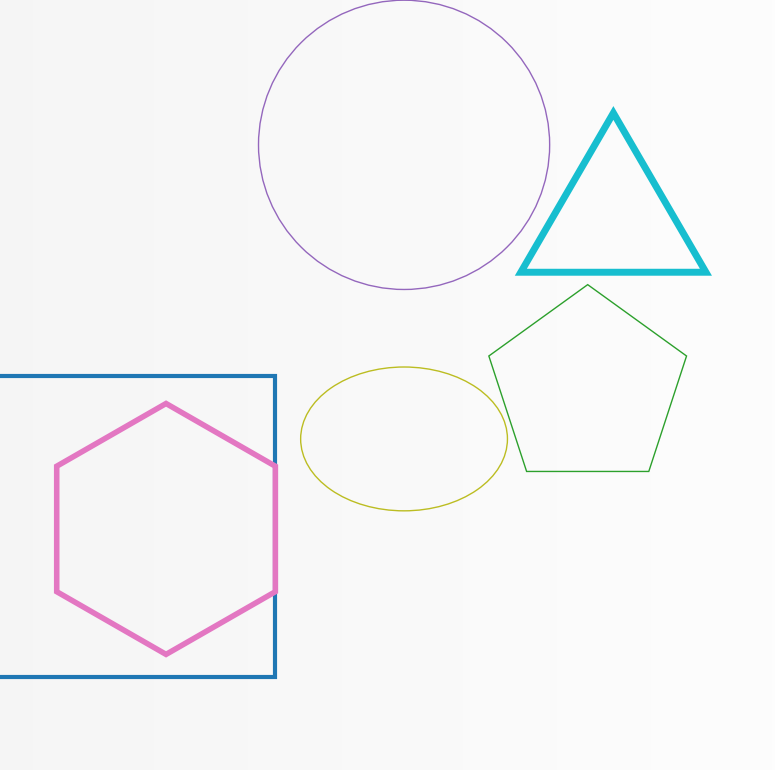[{"shape": "square", "thickness": 1.5, "radius": 0.98, "center": [0.159, 0.316]}, {"shape": "pentagon", "thickness": 0.5, "radius": 0.67, "center": [0.758, 0.496]}, {"shape": "circle", "thickness": 0.5, "radius": 0.94, "center": [0.521, 0.812]}, {"shape": "hexagon", "thickness": 2, "radius": 0.81, "center": [0.214, 0.313]}, {"shape": "oval", "thickness": 0.5, "radius": 0.67, "center": [0.521, 0.43]}, {"shape": "triangle", "thickness": 2.5, "radius": 0.69, "center": [0.791, 0.715]}]